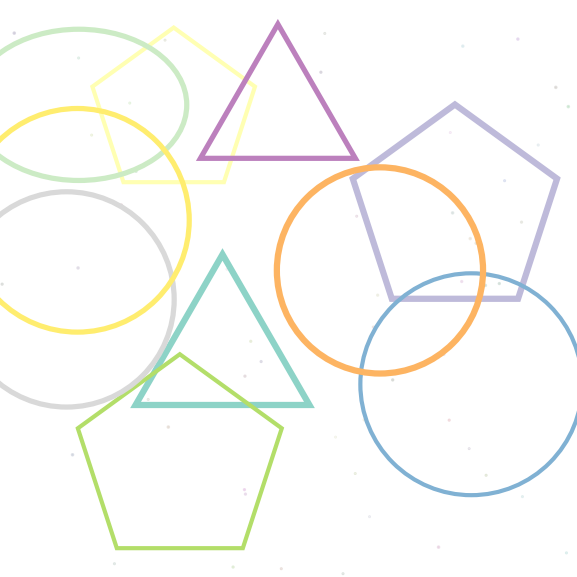[{"shape": "triangle", "thickness": 3, "radius": 0.87, "center": [0.385, 0.385]}, {"shape": "pentagon", "thickness": 2, "radius": 0.74, "center": [0.301, 0.803]}, {"shape": "pentagon", "thickness": 3, "radius": 0.93, "center": [0.788, 0.632]}, {"shape": "circle", "thickness": 2, "radius": 0.96, "center": [0.816, 0.334]}, {"shape": "circle", "thickness": 3, "radius": 0.89, "center": [0.658, 0.531]}, {"shape": "pentagon", "thickness": 2, "radius": 0.93, "center": [0.311, 0.2]}, {"shape": "circle", "thickness": 2.5, "radius": 0.93, "center": [0.115, 0.481]}, {"shape": "triangle", "thickness": 2.5, "radius": 0.77, "center": [0.481, 0.802]}, {"shape": "oval", "thickness": 2.5, "radius": 0.94, "center": [0.136, 0.818]}, {"shape": "circle", "thickness": 2.5, "radius": 0.97, "center": [0.134, 0.618]}]